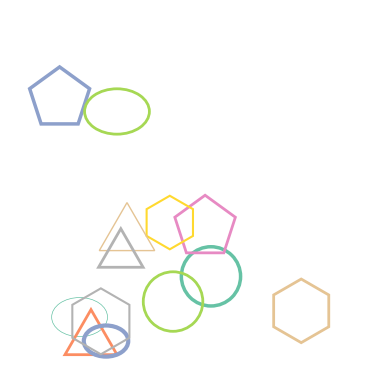[{"shape": "oval", "thickness": 0.5, "radius": 0.36, "center": [0.207, 0.176]}, {"shape": "circle", "thickness": 2.5, "radius": 0.38, "center": [0.548, 0.282]}, {"shape": "triangle", "thickness": 2, "radius": 0.39, "center": [0.236, 0.118]}, {"shape": "oval", "thickness": 3, "radius": 0.29, "center": [0.275, 0.114]}, {"shape": "pentagon", "thickness": 2.5, "radius": 0.41, "center": [0.155, 0.744]}, {"shape": "pentagon", "thickness": 2, "radius": 0.41, "center": [0.533, 0.41]}, {"shape": "circle", "thickness": 2, "radius": 0.39, "center": [0.449, 0.217]}, {"shape": "oval", "thickness": 2, "radius": 0.42, "center": [0.304, 0.71]}, {"shape": "hexagon", "thickness": 1.5, "radius": 0.35, "center": [0.441, 0.422]}, {"shape": "hexagon", "thickness": 2, "radius": 0.41, "center": [0.782, 0.193]}, {"shape": "triangle", "thickness": 1, "radius": 0.42, "center": [0.33, 0.391]}, {"shape": "hexagon", "thickness": 1.5, "radius": 0.43, "center": [0.262, 0.165]}, {"shape": "triangle", "thickness": 2, "radius": 0.33, "center": [0.314, 0.339]}]